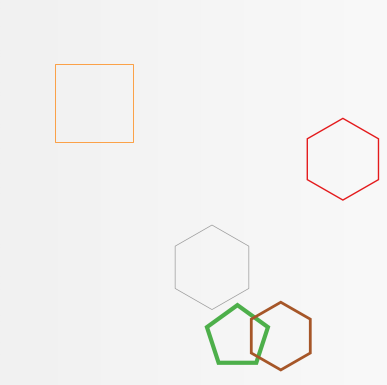[{"shape": "hexagon", "thickness": 1, "radius": 0.53, "center": [0.885, 0.586]}, {"shape": "pentagon", "thickness": 3, "radius": 0.41, "center": [0.613, 0.125]}, {"shape": "square", "thickness": 0.5, "radius": 0.51, "center": [0.243, 0.733]}, {"shape": "hexagon", "thickness": 2, "radius": 0.44, "center": [0.725, 0.127]}, {"shape": "hexagon", "thickness": 0.5, "radius": 0.55, "center": [0.547, 0.306]}]